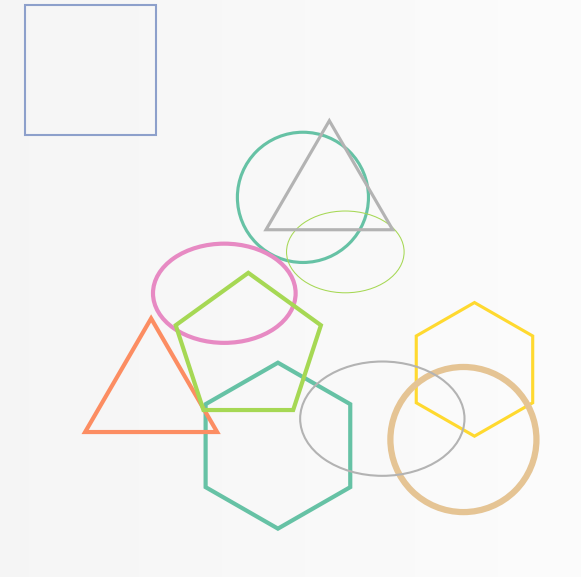[{"shape": "circle", "thickness": 1.5, "radius": 0.56, "center": [0.521, 0.657]}, {"shape": "hexagon", "thickness": 2, "radius": 0.72, "center": [0.478, 0.227]}, {"shape": "triangle", "thickness": 2, "radius": 0.66, "center": [0.26, 0.317]}, {"shape": "square", "thickness": 1, "radius": 0.56, "center": [0.155, 0.879]}, {"shape": "oval", "thickness": 2, "radius": 0.61, "center": [0.386, 0.491]}, {"shape": "oval", "thickness": 0.5, "radius": 0.51, "center": [0.594, 0.563]}, {"shape": "pentagon", "thickness": 2, "radius": 0.66, "center": [0.427, 0.395]}, {"shape": "hexagon", "thickness": 1.5, "radius": 0.58, "center": [0.816, 0.36]}, {"shape": "circle", "thickness": 3, "radius": 0.63, "center": [0.797, 0.238]}, {"shape": "triangle", "thickness": 1.5, "radius": 0.63, "center": [0.567, 0.664]}, {"shape": "oval", "thickness": 1, "radius": 0.71, "center": [0.658, 0.274]}]